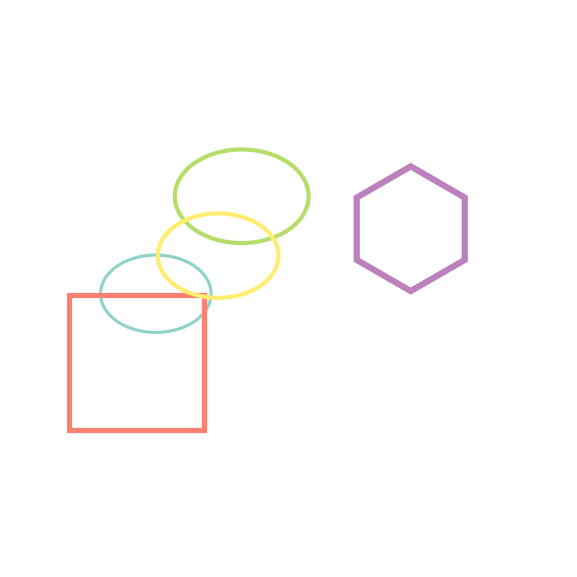[{"shape": "oval", "thickness": 1.5, "radius": 0.48, "center": [0.27, 0.491]}, {"shape": "square", "thickness": 2.5, "radius": 0.58, "center": [0.236, 0.372]}, {"shape": "oval", "thickness": 2, "radius": 0.58, "center": [0.418, 0.659]}, {"shape": "hexagon", "thickness": 3, "radius": 0.54, "center": [0.711, 0.603]}, {"shape": "oval", "thickness": 2, "radius": 0.52, "center": [0.378, 0.556]}]